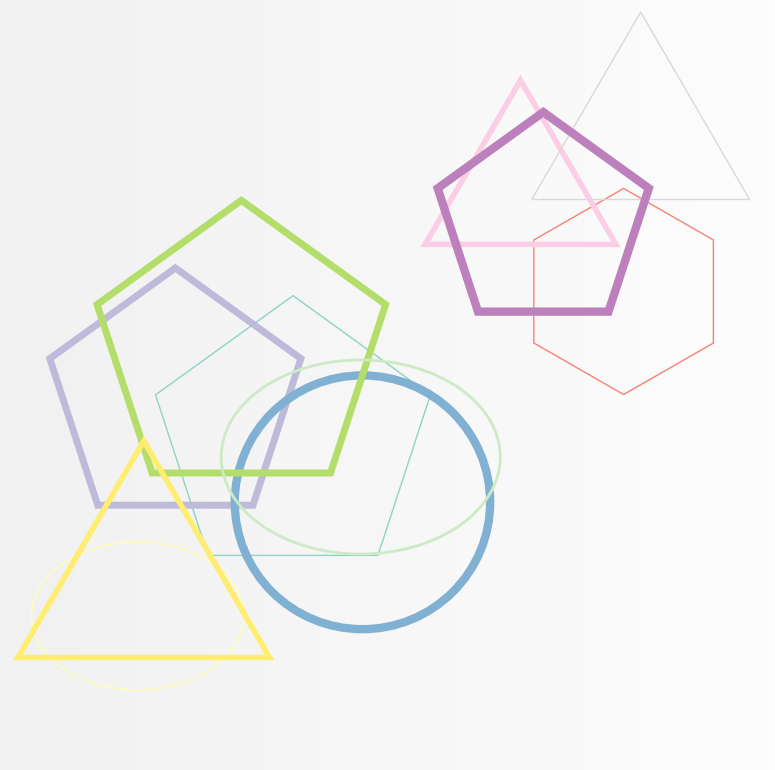[{"shape": "pentagon", "thickness": 0.5, "radius": 0.93, "center": [0.378, 0.43]}, {"shape": "oval", "thickness": 0.5, "radius": 0.69, "center": [0.178, 0.2]}, {"shape": "pentagon", "thickness": 2.5, "radius": 0.85, "center": [0.226, 0.482]}, {"shape": "hexagon", "thickness": 0.5, "radius": 0.67, "center": [0.805, 0.621]}, {"shape": "circle", "thickness": 3, "radius": 0.82, "center": [0.468, 0.348]}, {"shape": "pentagon", "thickness": 2.5, "radius": 0.98, "center": [0.311, 0.544]}, {"shape": "triangle", "thickness": 2, "radius": 0.71, "center": [0.672, 0.754]}, {"shape": "triangle", "thickness": 0.5, "radius": 0.81, "center": [0.827, 0.822]}, {"shape": "pentagon", "thickness": 3, "radius": 0.72, "center": [0.701, 0.711]}, {"shape": "oval", "thickness": 1, "radius": 0.9, "center": [0.465, 0.407]}, {"shape": "triangle", "thickness": 2, "radius": 0.94, "center": [0.185, 0.24]}]